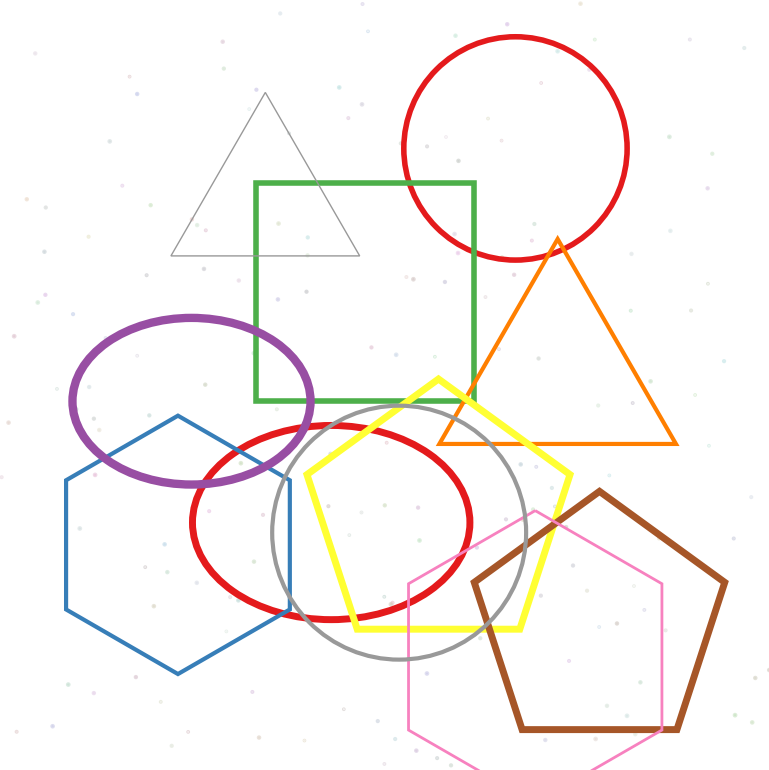[{"shape": "circle", "thickness": 2, "radius": 0.73, "center": [0.669, 0.807]}, {"shape": "oval", "thickness": 2.5, "radius": 0.9, "center": [0.43, 0.321]}, {"shape": "hexagon", "thickness": 1.5, "radius": 0.84, "center": [0.231, 0.292]}, {"shape": "square", "thickness": 2, "radius": 0.71, "center": [0.474, 0.62]}, {"shape": "oval", "thickness": 3, "radius": 0.77, "center": [0.249, 0.479]}, {"shape": "triangle", "thickness": 1.5, "radius": 0.89, "center": [0.724, 0.512]}, {"shape": "pentagon", "thickness": 2.5, "radius": 0.9, "center": [0.569, 0.328]}, {"shape": "pentagon", "thickness": 2.5, "radius": 0.86, "center": [0.779, 0.191]}, {"shape": "hexagon", "thickness": 1, "radius": 0.95, "center": [0.695, 0.147]}, {"shape": "triangle", "thickness": 0.5, "radius": 0.71, "center": [0.345, 0.738]}, {"shape": "circle", "thickness": 1.5, "radius": 0.82, "center": [0.518, 0.308]}]